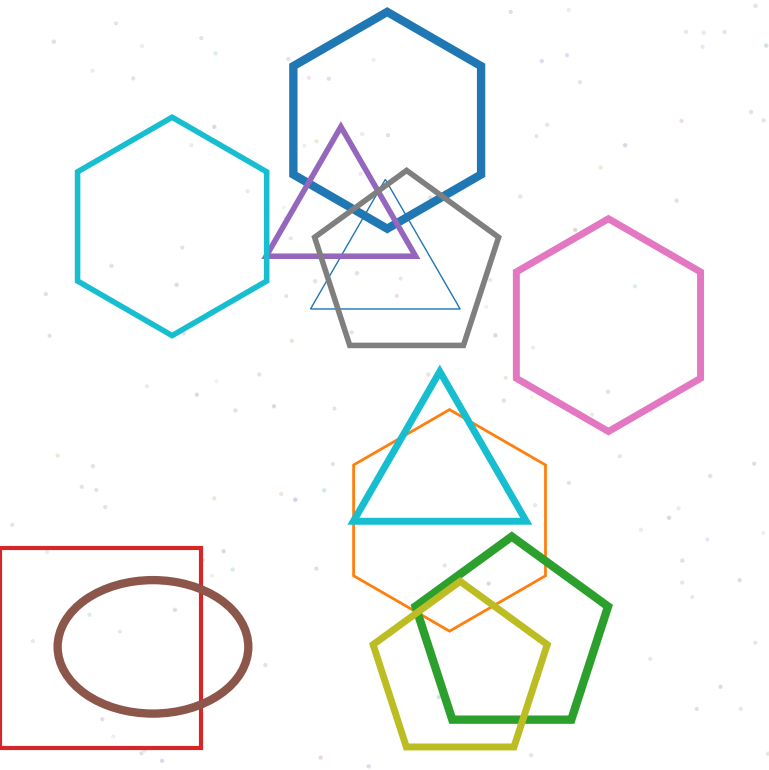[{"shape": "hexagon", "thickness": 3, "radius": 0.7, "center": [0.503, 0.844]}, {"shape": "triangle", "thickness": 0.5, "radius": 0.56, "center": [0.5, 0.655]}, {"shape": "hexagon", "thickness": 1, "radius": 0.72, "center": [0.584, 0.324]}, {"shape": "pentagon", "thickness": 3, "radius": 0.66, "center": [0.665, 0.172]}, {"shape": "square", "thickness": 1.5, "radius": 0.65, "center": [0.131, 0.158]}, {"shape": "triangle", "thickness": 2, "radius": 0.56, "center": [0.443, 0.723]}, {"shape": "oval", "thickness": 3, "radius": 0.62, "center": [0.199, 0.16]}, {"shape": "hexagon", "thickness": 2.5, "radius": 0.69, "center": [0.79, 0.578]}, {"shape": "pentagon", "thickness": 2, "radius": 0.63, "center": [0.528, 0.653]}, {"shape": "pentagon", "thickness": 2.5, "radius": 0.59, "center": [0.598, 0.126]}, {"shape": "hexagon", "thickness": 2, "radius": 0.71, "center": [0.224, 0.706]}, {"shape": "triangle", "thickness": 2.5, "radius": 0.65, "center": [0.571, 0.388]}]